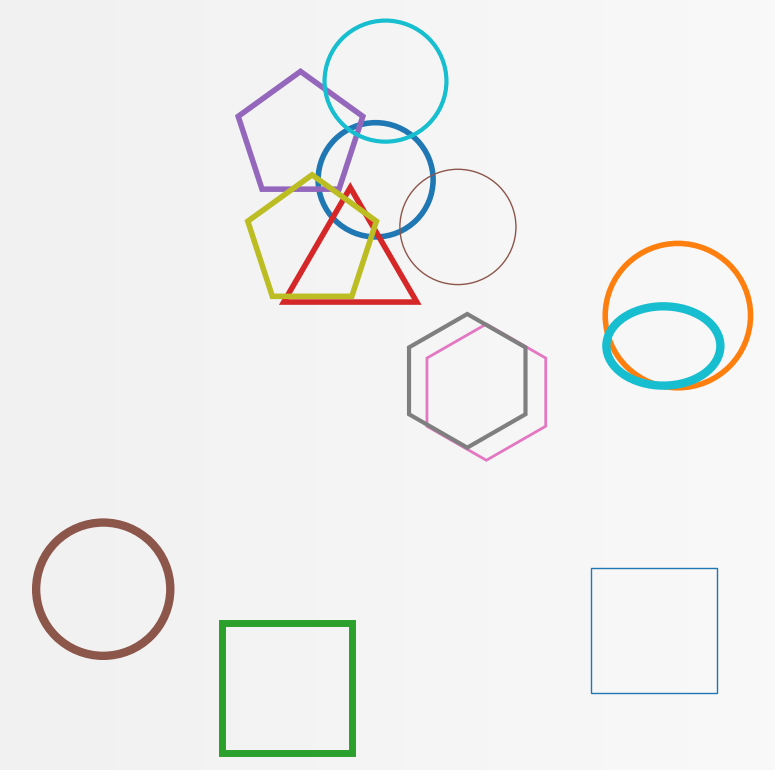[{"shape": "square", "thickness": 0.5, "radius": 0.41, "center": [0.844, 0.181]}, {"shape": "circle", "thickness": 2, "radius": 0.37, "center": [0.485, 0.767]}, {"shape": "circle", "thickness": 2, "radius": 0.47, "center": [0.875, 0.59]}, {"shape": "square", "thickness": 2.5, "radius": 0.42, "center": [0.37, 0.106]}, {"shape": "triangle", "thickness": 2, "radius": 0.5, "center": [0.452, 0.657]}, {"shape": "pentagon", "thickness": 2, "radius": 0.42, "center": [0.388, 0.823]}, {"shape": "circle", "thickness": 0.5, "radius": 0.37, "center": [0.591, 0.705]}, {"shape": "circle", "thickness": 3, "radius": 0.43, "center": [0.133, 0.235]}, {"shape": "hexagon", "thickness": 1, "radius": 0.44, "center": [0.628, 0.491]}, {"shape": "hexagon", "thickness": 1.5, "radius": 0.43, "center": [0.603, 0.505]}, {"shape": "pentagon", "thickness": 2, "radius": 0.44, "center": [0.403, 0.686]}, {"shape": "circle", "thickness": 1.5, "radius": 0.39, "center": [0.497, 0.895]}, {"shape": "oval", "thickness": 3, "radius": 0.37, "center": [0.856, 0.551]}]